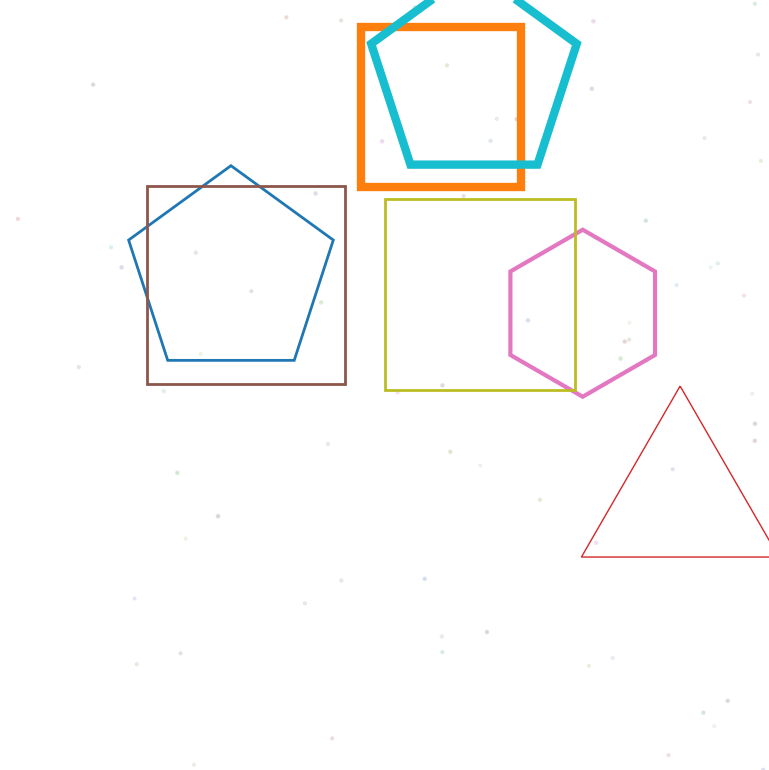[{"shape": "pentagon", "thickness": 1, "radius": 0.7, "center": [0.3, 0.645]}, {"shape": "square", "thickness": 3, "radius": 0.52, "center": [0.572, 0.861]}, {"shape": "triangle", "thickness": 0.5, "radius": 0.74, "center": [0.883, 0.351]}, {"shape": "square", "thickness": 1, "radius": 0.64, "center": [0.319, 0.63]}, {"shape": "hexagon", "thickness": 1.5, "radius": 0.54, "center": [0.757, 0.593]}, {"shape": "square", "thickness": 1, "radius": 0.62, "center": [0.623, 0.618]}, {"shape": "pentagon", "thickness": 3, "radius": 0.7, "center": [0.616, 0.9]}]